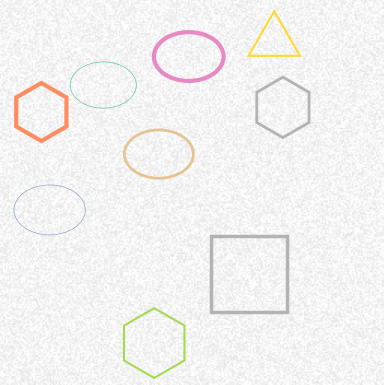[{"shape": "oval", "thickness": 0.5, "radius": 0.43, "center": [0.268, 0.779]}, {"shape": "hexagon", "thickness": 3, "radius": 0.38, "center": [0.107, 0.709]}, {"shape": "oval", "thickness": 0.5, "radius": 0.46, "center": [0.129, 0.455]}, {"shape": "oval", "thickness": 3, "radius": 0.45, "center": [0.49, 0.853]}, {"shape": "hexagon", "thickness": 1.5, "radius": 0.45, "center": [0.401, 0.109]}, {"shape": "triangle", "thickness": 1.5, "radius": 0.39, "center": [0.712, 0.894]}, {"shape": "oval", "thickness": 2, "radius": 0.45, "center": [0.413, 0.6]}, {"shape": "square", "thickness": 2.5, "radius": 0.5, "center": [0.647, 0.288]}, {"shape": "hexagon", "thickness": 2, "radius": 0.39, "center": [0.735, 0.721]}]